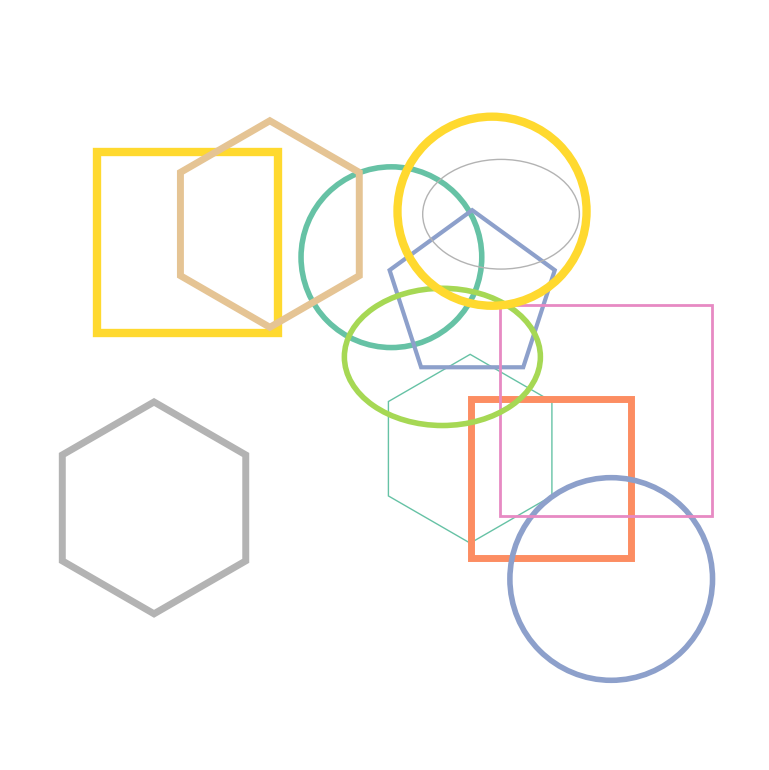[{"shape": "hexagon", "thickness": 0.5, "radius": 0.61, "center": [0.611, 0.417]}, {"shape": "circle", "thickness": 2, "radius": 0.59, "center": [0.508, 0.666]}, {"shape": "square", "thickness": 2.5, "radius": 0.52, "center": [0.716, 0.378]}, {"shape": "pentagon", "thickness": 1.5, "radius": 0.56, "center": [0.613, 0.614]}, {"shape": "circle", "thickness": 2, "radius": 0.66, "center": [0.794, 0.248]}, {"shape": "square", "thickness": 1, "radius": 0.69, "center": [0.787, 0.467]}, {"shape": "oval", "thickness": 2, "radius": 0.64, "center": [0.575, 0.536]}, {"shape": "circle", "thickness": 3, "radius": 0.61, "center": [0.639, 0.726]}, {"shape": "square", "thickness": 3, "radius": 0.59, "center": [0.244, 0.685]}, {"shape": "hexagon", "thickness": 2.5, "radius": 0.67, "center": [0.35, 0.709]}, {"shape": "oval", "thickness": 0.5, "radius": 0.51, "center": [0.651, 0.722]}, {"shape": "hexagon", "thickness": 2.5, "radius": 0.69, "center": [0.2, 0.34]}]